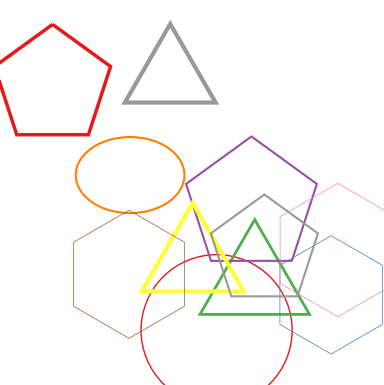[{"shape": "circle", "thickness": 1, "radius": 0.98, "center": [0.563, 0.142]}, {"shape": "pentagon", "thickness": 2.5, "radius": 0.79, "center": [0.137, 0.778]}, {"shape": "hexagon", "thickness": 0.5, "radius": 0.77, "center": [0.86, 0.234]}, {"shape": "triangle", "thickness": 2, "radius": 0.82, "center": [0.662, 0.266]}, {"shape": "pentagon", "thickness": 1.5, "radius": 0.89, "center": [0.653, 0.467]}, {"shape": "oval", "thickness": 1.5, "radius": 0.71, "center": [0.338, 0.545]}, {"shape": "triangle", "thickness": 3, "radius": 0.77, "center": [0.501, 0.32]}, {"shape": "hexagon", "thickness": 0.5, "radius": 0.83, "center": [0.335, 0.288]}, {"shape": "hexagon", "thickness": 0.5, "radius": 0.87, "center": [0.878, 0.351]}, {"shape": "pentagon", "thickness": 1.5, "radius": 0.73, "center": [0.687, 0.349]}, {"shape": "triangle", "thickness": 3, "radius": 0.68, "center": [0.442, 0.802]}]